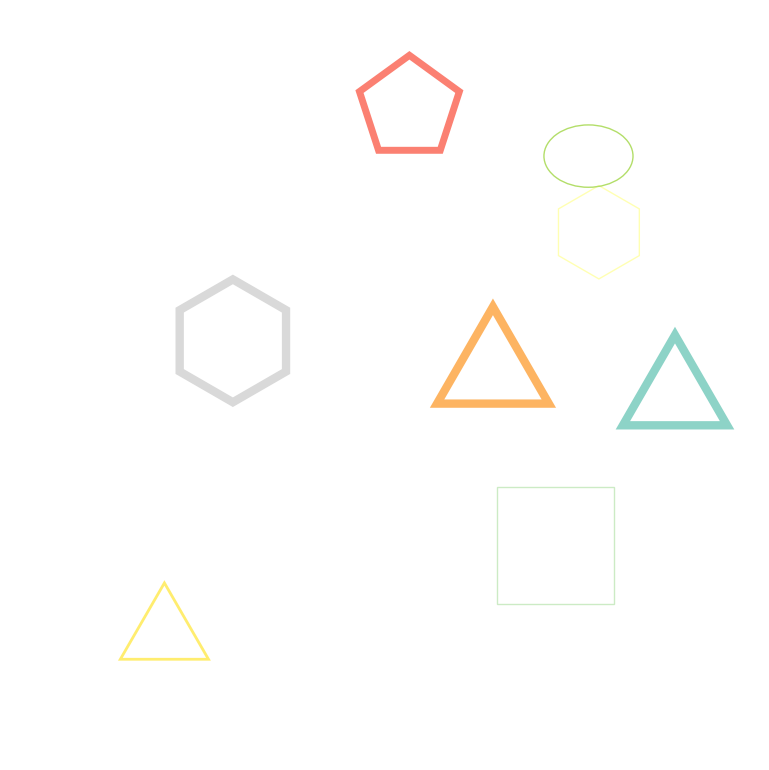[{"shape": "triangle", "thickness": 3, "radius": 0.39, "center": [0.877, 0.487]}, {"shape": "hexagon", "thickness": 0.5, "radius": 0.3, "center": [0.778, 0.698]}, {"shape": "pentagon", "thickness": 2.5, "radius": 0.34, "center": [0.532, 0.86]}, {"shape": "triangle", "thickness": 3, "radius": 0.42, "center": [0.64, 0.518]}, {"shape": "oval", "thickness": 0.5, "radius": 0.29, "center": [0.764, 0.797]}, {"shape": "hexagon", "thickness": 3, "radius": 0.4, "center": [0.302, 0.557]}, {"shape": "square", "thickness": 0.5, "radius": 0.38, "center": [0.721, 0.291]}, {"shape": "triangle", "thickness": 1, "radius": 0.33, "center": [0.214, 0.177]}]